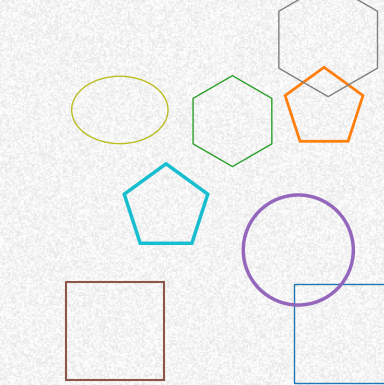[{"shape": "square", "thickness": 1, "radius": 0.64, "center": [0.893, 0.134]}, {"shape": "pentagon", "thickness": 2, "radius": 0.53, "center": [0.842, 0.719]}, {"shape": "hexagon", "thickness": 1, "radius": 0.59, "center": [0.604, 0.685]}, {"shape": "circle", "thickness": 2.5, "radius": 0.71, "center": [0.775, 0.351]}, {"shape": "square", "thickness": 1.5, "radius": 0.64, "center": [0.299, 0.14]}, {"shape": "hexagon", "thickness": 1, "radius": 0.74, "center": [0.852, 0.897]}, {"shape": "oval", "thickness": 1, "radius": 0.63, "center": [0.311, 0.714]}, {"shape": "pentagon", "thickness": 2.5, "radius": 0.57, "center": [0.431, 0.46]}]